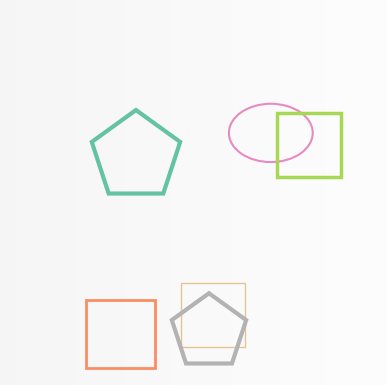[{"shape": "pentagon", "thickness": 3, "radius": 0.6, "center": [0.351, 0.594]}, {"shape": "square", "thickness": 2, "radius": 0.44, "center": [0.311, 0.133]}, {"shape": "oval", "thickness": 1.5, "radius": 0.54, "center": [0.699, 0.655]}, {"shape": "square", "thickness": 2.5, "radius": 0.42, "center": [0.797, 0.624]}, {"shape": "square", "thickness": 1, "radius": 0.41, "center": [0.551, 0.182]}, {"shape": "pentagon", "thickness": 3, "radius": 0.5, "center": [0.539, 0.137]}]